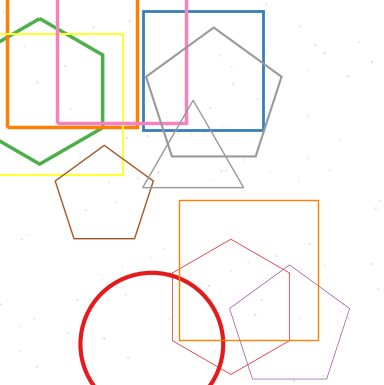[{"shape": "hexagon", "thickness": 0.5, "radius": 0.88, "center": [0.6, 0.203]}, {"shape": "circle", "thickness": 3, "radius": 0.93, "center": [0.394, 0.106]}, {"shape": "square", "thickness": 2, "radius": 0.78, "center": [0.528, 0.817]}, {"shape": "hexagon", "thickness": 2.5, "radius": 0.94, "center": [0.103, 0.763]}, {"shape": "pentagon", "thickness": 0.5, "radius": 0.82, "center": [0.752, 0.148]}, {"shape": "square", "thickness": 1, "radius": 0.91, "center": [0.645, 0.298]}, {"shape": "square", "thickness": 2.5, "radius": 0.84, "center": [0.187, 0.837]}, {"shape": "square", "thickness": 1.5, "radius": 0.92, "center": [0.135, 0.728]}, {"shape": "pentagon", "thickness": 1, "radius": 0.67, "center": [0.271, 0.488]}, {"shape": "square", "thickness": 2.5, "radius": 0.83, "center": [0.316, 0.846]}, {"shape": "triangle", "thickness": 1, "radius": 0.76, "center": [0.502, 0.588]}, {"shape": "pentagon", "thickness": 1.5, "radius": 0.93, "center": [0.555, 0.743]}]